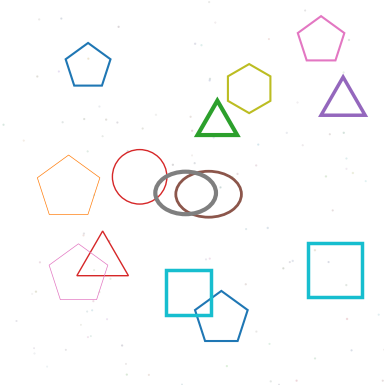[{"shape": "pentagon", "thickness": 1.5, "radius": 0.31, "center": [0.229, 0.827]}, {"shape": "pentagon", "thickness": 1.5, "radius": 0.36, "center": [0.575, 0.172]}, {"shape": "pentagon", "thickness": 0.5, "radius": 0.43, "center": [0.178, 0.512]}, {"shape": "triangle", "thickness": 3, "radius": 0.3, "center": [0.565, 0.679]}, {"shape": "triangle", "thickness": 1, "radius": 0.39, "center": [0.267, 0.323]}, {"shape": "circle", "thickness": 1, "radius": 0.35, "center": [0.363, 0.541]}, {"shape": "triangle", "thickness": 2.5, "radius": 0.33, "center": [0.891, 0.734]}, {"shape": "oval", "thickness": 2, "radius": 0.43, "center": [0.542, 0.496]}, {"shape": "pentagon", "thickness": 0.5, "radius": 0.4, "center": [0.204, 0.287]}, {"shape": "pentagon", "thickness": 1.5, "radius": 0.32, "center": [0.834, 0.895]}, {"shape": "oval", "thickness": 3, "radius": 0.39, "center": [0.482, 0.499]}, {"shape": "hexagon", "thickness": 1.5, "radius": 0.32, "center": [0.647, 0.77]}, {"shape": "square", "thickness": 2.5, "radius": 0.35, "center": [0.87, 0.3]}, {"shape": "square", "thickness": 2.5, "radius": 0.29, "center": [0.491, 0.241]}]